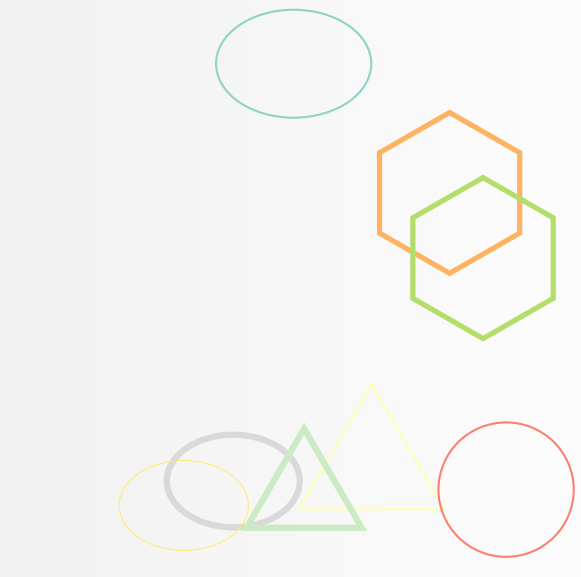[{"shape": "oval", "thickness": 1, "radius": 0.67, "center": [0.505, 0.889]}, {"shape": "triangle", "thickness": 1, "radius": 0.72, "center": [0.639, 0.19]}, {"shape": "circle", "thickness": 1, "radius": 0.58, "center": [0.871, 0.151]}, {"shape": "hexagon", "thickness": 2.5, "radius": 0.7, "center": [0.774, 0.665]}, {"shape": "hexagon", "thickness": 2.5, "radius": 0.7, "center": [0.831, 0.552]}, {"shape": "oval", "thickness": 3, "radius": 0.57, "center": [0.401, 0.166]}, {"shape": "triangle", "thickness": 3, "radius": 0.57, "center": [0.523, 0.142]}, {"shape": "oval", "thickness": 0.5, "radius": 0.56, "center": [0.316, 0.124]}]